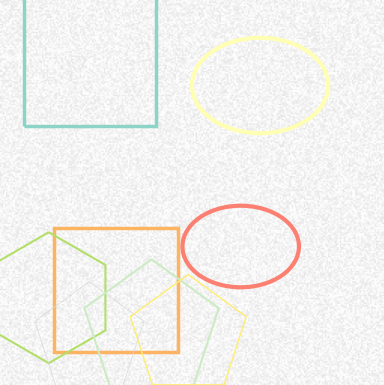[{"shape": "square", "thickness": 2.5, "radius": 0.86, "center": [0.234, 0.844]}, {"shape": "oval", "thickness": 3, "radius": 0.88, "center": [0.676, 0.778]}, {"shape": "oval", "thickness": 3, "radius": 0.76, "center": [0.625, 0.36]}, {"shape": "square", "thickness": 2.5, "radius": 0.81, "center": [0.301, 0.247]}, {"shape": "hexagon", "thickness": 1.5, "radius": 0.85, "center": [0.127, 0.227]}, {"shape": "pentagon", "thickness": 0.5, "radius": 0.74, "center": [0.232, 0.12]}, {"shape": "pentagon", "thickness": 1.5, "radius": 0.92, "center": [0.394, 0.143]}, {"shape": "pentagon", "thickness": 1, "radius": 0.79, "center": [0.489, 0.128]}]